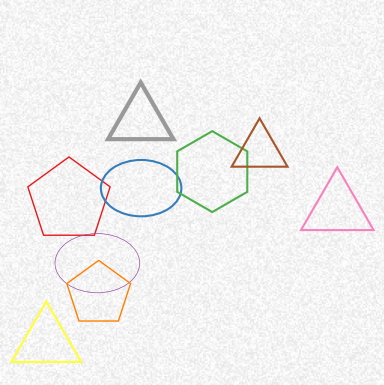[{"shape": "pentagon", "thickness": 1, "radius": 0.56, "center": [0.179, 0.48]}, {"shape": "oval", "thickness": 1.5, "radius": 0.52, "center": [0.367, 0.511]}, {"shape": "hexagon", "thickness": 1.5, "radius": 0.53, "center": [0.551, 0.554]}, {"shape": "oval", "thickness": 0.5, "radius": 0.55, "center": [0.253, 0.316]}, {"shape": "pentagon", "thickness": 1, "radius": 0.44, "center": [0.256, 0.237]}, {"shape": "triangle", "thickness": 1.5, "radius": 0.52, "center": [0.12, 0.112]}, {"shape": "triangle", "thickness": 1.5, "radius": 0.42, "center": [0.674, 0.609]}, {"shape": "triangle", "thickness": 1.5, "radius": 0.54, "center": [0.876, 0.457]}, {"shape": "triangle", "thickness": 3, "radius": 0.49, "center": [0.366, 0.688]}]